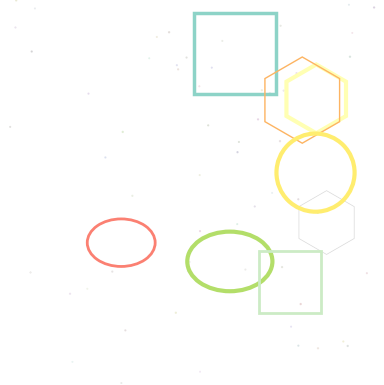[{"shape": "square", "thickness": 2.5, "radius": 0.53, "center": [0.61, 0.861]}, {"shape": "hexagon", "thickness": 3, "radius": 0.45, "center": [0.821, 0.743]}, {"shape": "oval", "thickness": 2, "radius": 0.44, "center": [0.315, 0.37]}, {"shape": "hexagon", "thickness": 1, "radius": 0.56, "center": [0.785, 0.74]}, {"shape": "oval", "thickness": 3, "radius": 0.55, "center": [0.597, 0.321]}, {"shape": "hexagon", "thickness": 0.5, "radius": 0.41, "center": [0.848, 0.422]}, {"shape": "square", "thickness": 2, "radius": 0.4, "center": [0.753, 0.267]}, {"shape": "circle", "thickness": 3, "radius": 0.51, "center": [0.82, 0.552]}]